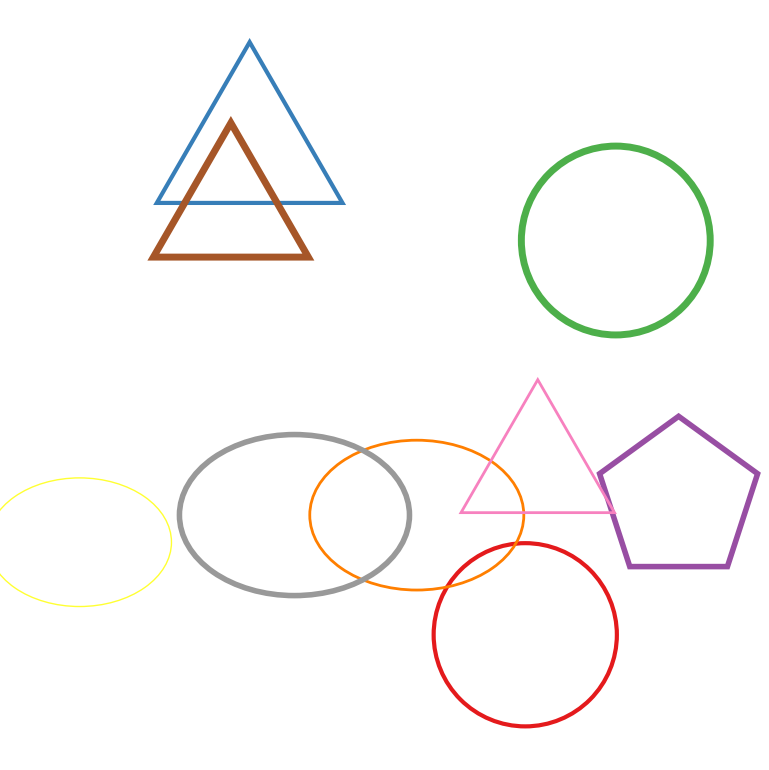[{"shape": "circle", "thickness": 1.5, "radius": 0.59, "center": [0.682, 0.176]}, {"shape": "triangle", "thickness": 1.5, "radius": 0.7, "center": [0.324, 0.806]}, {"shape": "circle", "thickness": 2.5, "radius": 0.61, "center": [0.8, 0.688]}, {"shape": "pentagon", "thickness": 2, "radius": 0.54, "center": [0.881, 0.351]}, {"shape": "oval", "thickness": 1, "radius": 0.69, "center": [0.541, 0.331]}, {"shape": "oval", "thickness": 0.5, "radius": 0.6, "center": [0.103, 0.296]}, {"shape": "triangle", "thickness": 2.5, "radius": 0.58, "center": [0.3, 0.724]}, {"shape": "triangle", "thickness": 1, "radius": 0.58, "center": [0.698, 0.392]}, {"shape": "oval", "thickness": 2, "radius": 0.75, "center": [0.382, 0.331]}]